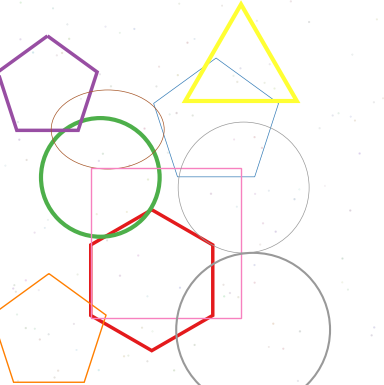[{"shape": "hexagon", "thickness": 2.5, "radius": 0.92, "center": [0.394, 0.272]}, {"shape": "pentagon", "thickness": 0.5, "radius": 0.85, "center": [0.561, 0.679]}, {"shape": "circle", "thickness": 3, "radius": 0.77, "center": [0.261, 0.539]}, {"shape": "pentagon", "thickness": 2.5, "radius": 0.68, "center": [0.123, 0.771]}, {"shape": "pentagon", "thickness": 1, "radius": 0.78, "center": [0.127, 0.133]}, {"shape": "triangle", "thickness": 3, "radius": 0.84, "center": [0.626, 0.821]}, {"shape": "oval", "thickness": 0.5, "radius": 0.73, "center": [0.28, 0.664]}, {"shape": "square", "thickness": 1, "radius": 0.97, "center": [0.431, 0.369]}, {"shape": "circle", "thickness": 1.5, "radius": 1.0, "center": [0.657, 0.143]}, {"shape": "circle", "thickness": 0.5, "radius": 0.85, "center": [0.633, 0.513]}]